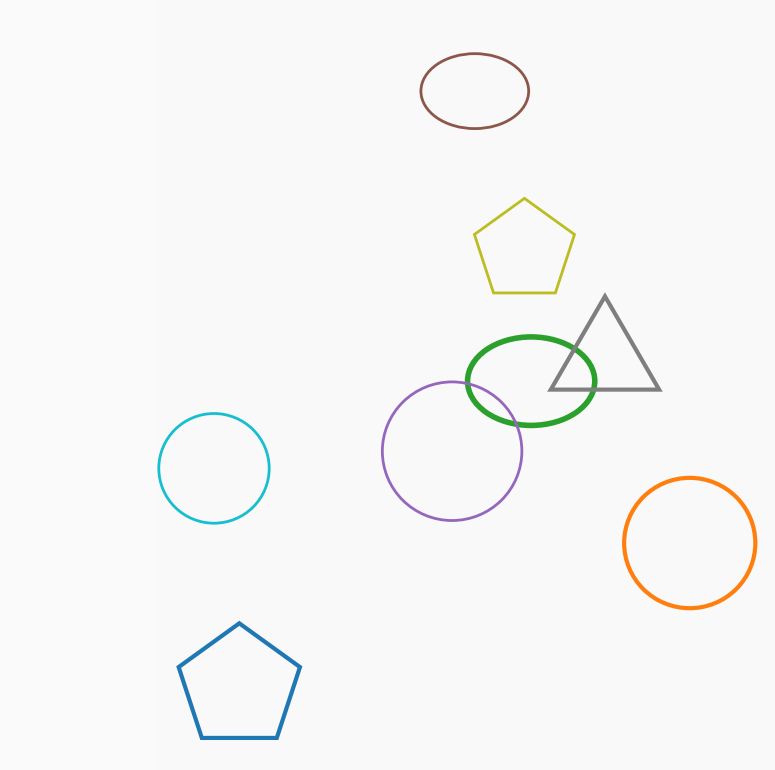[{"shape": "pentagon", "thickness": 1.5, "radius": 0.41, "center": [0.309, 0.108]}, {"shape": "circle", "thickness": 1.5, "radius": 0.42, "center": [0.89, 0.295]}, {"shape": "oval", "thickness": 2, "radius": 0.41, "center": [0.685, 0.505]}, {"shape": "circle", "thickness": 1, "radius": 0.45, "center": [0.583, 0.414]}, {"shape": "oval", "thickness": 1, "radius": 0.35, "center": [0.613, 0.882]}, {"shape": "triangle", "thickness": 1.5, "radius": 0.4, "center": [0.781, 0.534]}, {"shape": "pentagon", "thickness": 1, "radius": 0.34, "center": [0.677, 0.674]}, {"shape": "circle", "thickness": 1, "radius": 0.36, "center": [0.276, 0.392]}]